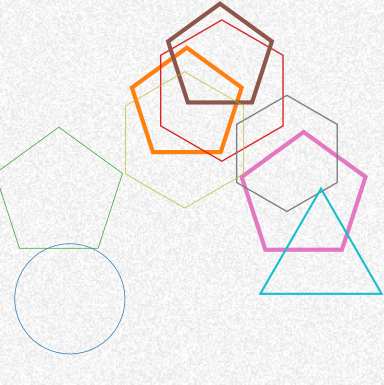[{"shape": "circle", "thickness": 0.5, "radius": 0.72, "center": [0.181, 0.224]}, {"shape": "pentagon", "thickness": 3, "radius": 0.75, "center": [0.485, 0.726]}, {"shape": "pentagon", "thickness": 0.5, "radius": 0.87, "center": [0.153, 0.496]}, {"shape": "hexagon", "thickness": 1, "radius": 0.92, "center": [0.576, 0.765]}, {"shape": "pentagon", "thickness": 3, "radius": 0.71, "center": [0.571, 0.849]}, {"shape": "pentagon", "thickness": 3, "radius": 0.85, "center": [0.789, 0.488]}, {"shape": "hexagon", "thickness": 1, "radius": 0.75, "center": [0.745, 0.602]}, {"shape": "hexagon", "thickness": 0.5, "radius": 0.89, "center": [0.48, 0.637]}, {"shape": "triangle", "thickness": 1.5, "radius": 0.91, "center": [0.834, 0.328]}]